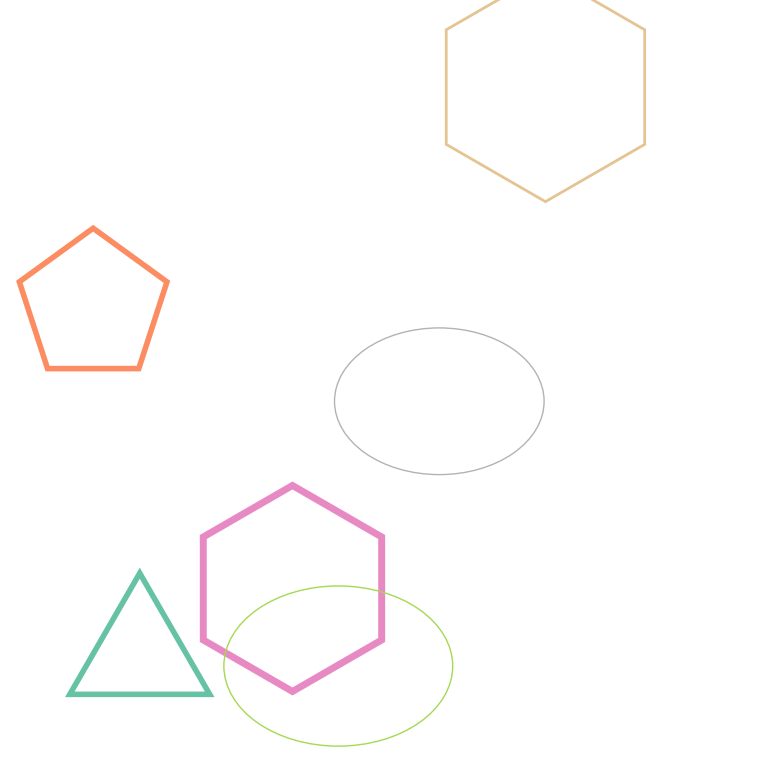[{"shape": "triangle", "thickness": 2, "radius": 0.52, "center": [0.181, 0.151]}, {"shape": "pentagon", "thickness": 2, "radius": 0.5, "center": [0.121, 0.603]}, {"shape": "hexagon", "thickness": 2.5, "radius": 0.67, "center": [0.38, 0.236]}, {"shape": "oval", "thickness": 0.5, "radius": 0.74, "center": [0.439, 0.135]}, {"shape": "hexagon", "thickness": 1, "radius": 0.74, "center": [0.708, 0.887]}, {"shape": "oval", "thickness": 0.5, "radius": 0.68, "center": [0.571, 0.479]}]